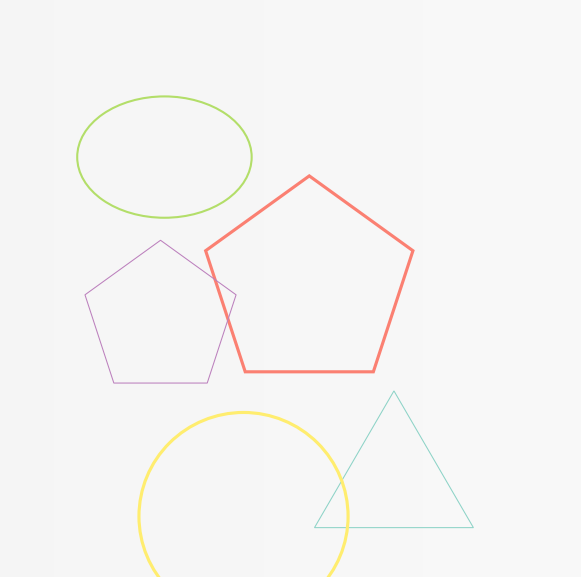[{"shape": "triangle", "thickness": 0.5, "radius": 0.79, "center": [0.678, 0.164]}, {"shape": "pentagon", "thickness": 1.5, "radius": 0.94, "center": [0.532, 0.507]}, {"shape": "oval", "thickness": 1, "radius": 0.75, "center": [0.283, 0.727]}, {"shape": "pentagon", "thickness": 0.5, "radius": 0.68, "center": [0.276, 0.446]}, {"shape": "circle", "thickness": 1.5, "radius": 0.9, "center": [0.419, 0.105]}]